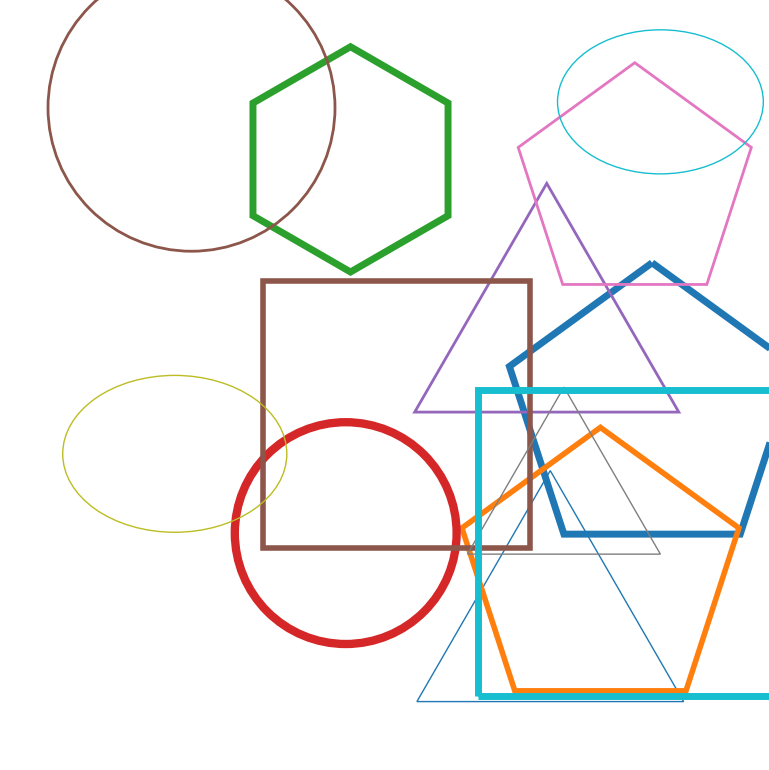[{"shape": "pentagon", "thickness": 2.5, "radius": 0.97, "center": [0.847, 0.464]}, {"shape": "triangle", "thickness": 0.5, "radius": 1.0, "center": [0.715, 0.189]}, {"shape": "pentagon", "thickness": 2, "radius": 0.95, "center": [0.78, 0.256]}, {"shape": "hexagon", "thickness": 2.5, "radius": 0.73, "center": [0.455, 0.793]}, {"shape": "circle", "thickness": 3, "radius": 0.72, "center": [0.449, 0.308]}, {"shape": "triangle", "thickness": 1, "radius": 0.99, "center": [0.71, 0.564]}, {"shape": "square", "thickness": 2, "radius": 0.87, "center": [0.515, 0.462]}, {"shape": "circle", "thickness": 1, "radius": 0.93, "center": [0.249, 0.86]}, {"shape": "pentagon", "thickness": 1, "radius": 0.8, "center": [0.824, 0.759]}, {"shape": "triangle", "thickness": 0.5, "radius": 0.72, "center": [0.732, 0.353]}, {"shape": "oval", "thickness": 0.5, "radius": 0.73, "center": [0.227, 0.411]}, {"shape": "oval", "thickness": 0.5, "radius": 0.67, "center": [0.858, 0.868]}, {"shape": "square", "thickness": 2.5, "radius": 0.99, "center": [0.819, 0.295]}]